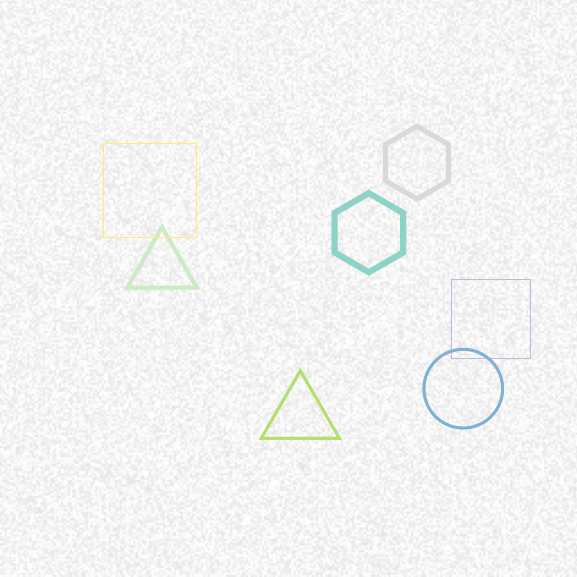[{"shape": "hexagon", "thickness": 3, "radius": 0.34, "center": [0.639, 0.596]}, {"shape": "square", "thickness": 0.5, "radius": 0.34, "center": [0.849, 0.448]}, {"shape": "circle", "thickness": 1.5, "radius": 0.34, "center": [0.802, 0.326]}, {"shape": "triangle", "thickness": 1.5, "radius": 0.39, "center": [0.52, 0.279]}, {"shape": "hexagon", "thickness": 2.5, "radius": 0.31, "center": [0.722, 0.718]}, {"shape": "triangle", "thickness": 2, "radius": 0.35, "center": [0.281, 0.536]}, {"shape": "square", "thickness": 0.5, "radius": 0.4, "center": [0.258, 0.67]}]